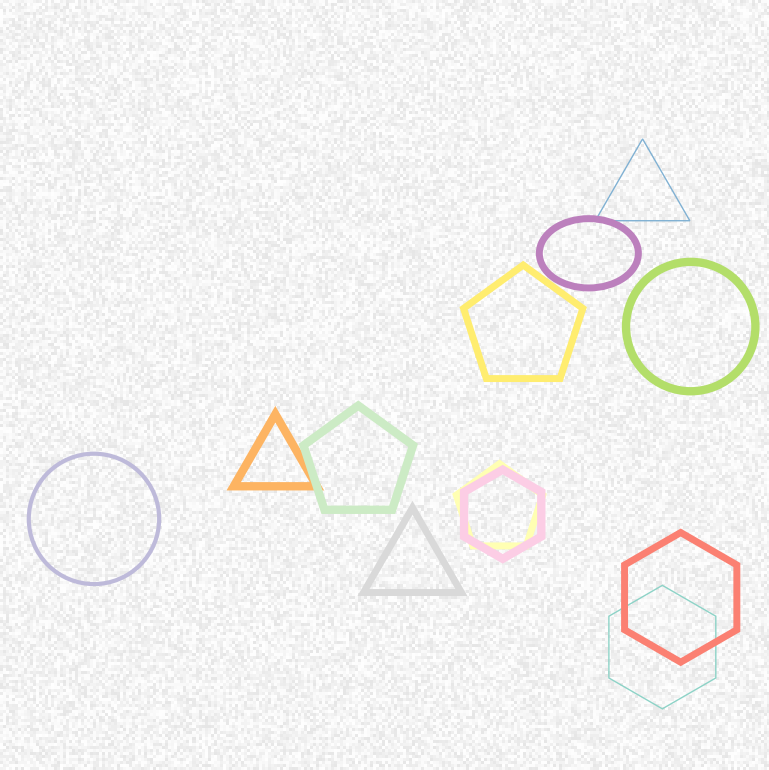[{"shape": "hexagon", "thickness": 0.5, "radius": 0.4, "center": [0.86, 0.16]}, {"shape": "pentagon", "thickness": 2.5, "radius": 0.3, "center": [0.649, 0.339]}, {"shape": "circle", "thickness": 1.5, "radius": 0.42, "center": [0.122, 0.326]}, {"shape": "hexagon", "thickness": 2.5, "radius": 0.42, "center": [0.884, 0.224]}, {"shape": "triangle", "thickness": 0.5, "radius": 0.35, "center": [0.835, 0.749]}, {"shape": "triangle", "thickness": 3, "radius": 0.31, "center": [0.358, 0.4]}, {"shape": "circle", "thickness": 3, "radius": 0.42, "center": [0.897, 0.576]}, {"shape": "hexagon", "thickness": 3, "radius": 0.29, "center": [0.653, 0.332]}, {"shape": "triangle", "thickness": 2.5, "radius": 0.37, "center": [0.536, 0.267]}, {"shape": "oval", "thickness": 2.5, "radius": 0.32, "center": [0.765, 0.671]}, {"shape": "pentagon", "thickness": 3, "radius": 0.37, "center": [0.465, 0.398]}, {"shape": "pentagon", "thickness": 2.5, "radius": 0.41, "center": [0.679, 0.574]}]